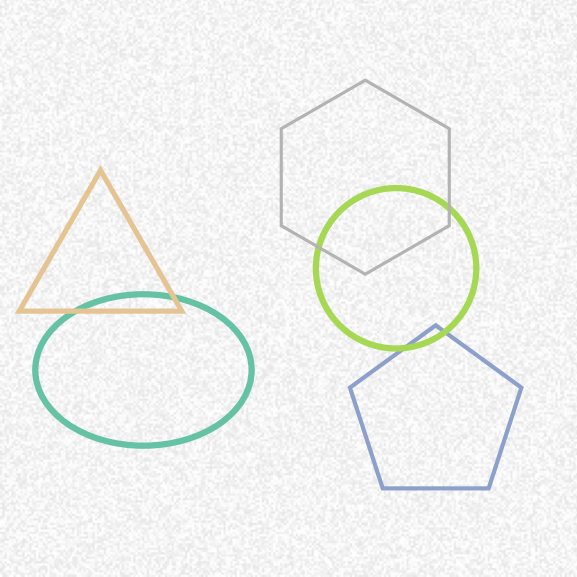[{"shape": "oval", "thickness": 3, "radius": 0.94, "center": [0.248, 0.358]}, {"shape": "pentagon", "thickness": 2, "radius": 0.78, "center": [0.754, 0.28]}, {"shape": "circle", "thickness": 3, "radius": 0.69, "center": [0.686, 0.535]}, {"shape": "triangle", "thickness": 2.5, "radius": 0.81, "center": [0.174, 0.542]}, {"shape": "hexagon", "thickness": 1.5, "radius": 0.84, "center": [0.633, 0.692]}]